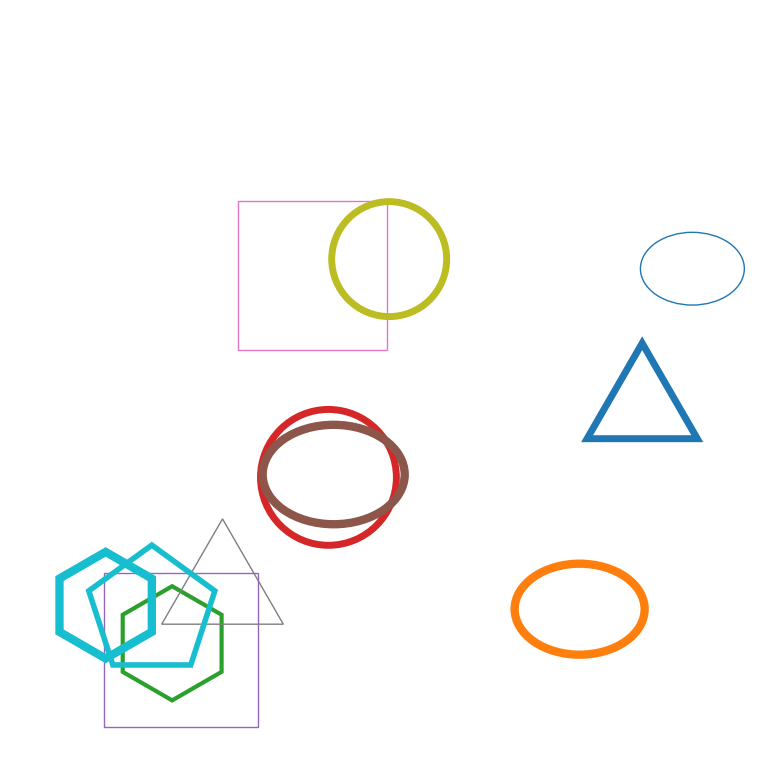[{"shape": "oval", "thickness": 0.5, "radius": 0.34, "center": [0.899, 0.651]}, {"shape": "triangle", "thickness": 2.5, "radius": 0.41, "center": [0.834, 0.472]}, {"shape": "oval", "thickness": 3, "radius": 0.42, "center": [0.753, 0.209]}, {"shape": "hexagon", "thickness": 1.5, "radius": 0.37, "center": [0.224, 0.165]}, {"shape": "circle", "thickness": 2.5, "radius": 0.44, "center": [0.427, 0.38]}, {"shape": "square", "thickness": 0.5, "radius": 0.5, "center": [0.235, 0.155]}, {"shape": "oval", "thickness": 3, "radius": 0.46, "center": [0.433, 0.384]}, {"shape": "square", "thickness": 0.5, "radius": 0.48, "center": [0.405, 0.643]}, {"shape": "triangle", "thickness": 0.5, "radius": 0.46, "center": [0.289, 0.235]}, {"shape": "circle", "thickness": 2.5, "radius": 0.37, "center": [0.505, 0.663]}, {"shape": "hexagon", "thickness": 3, "radius": 0.35, "center": [0.137, 0.214]}, {"shape": "pentagon", "thickness": 2, "radius": 0.43, "center": [0.197, 0.206]}]